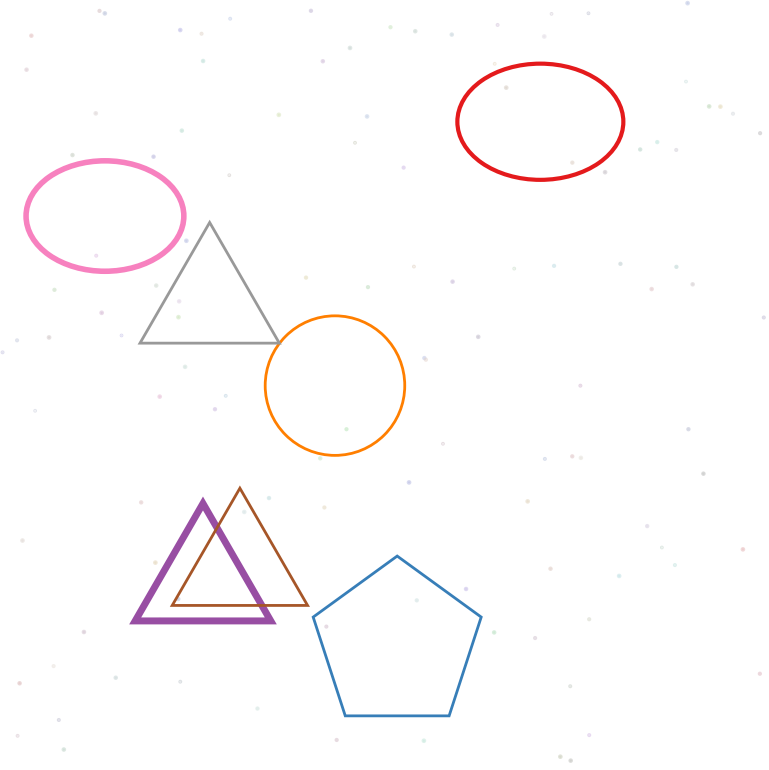[{"shape": "oval", "thickness": 1.5, "radius": 0.54, "center": [0.702, 0.842]}, {"shape": "pentagon", "thickness": 1, "radius": 0.57, "center": [0.516, 0.163]}, {"shape": "triangle", "thickness": 2.5, "radius": 0.51, "center": [0.264, 0.244]}, {"shape": "circle", "thickness": 1, "radius": 0.45, "center": [0.435, 0.499]}, {"shape": "triangle", "thickness": 1, "radius": 0.51, "center": [0.312, 0.264]}, {"shape": "oval", "thickness": 2, "radius": 0.51, "center": [0.136, 0.719]}, {"shape": "triangle", "thickness": 1, "radius": 0.52, "center": [0.272, 0.607]}]